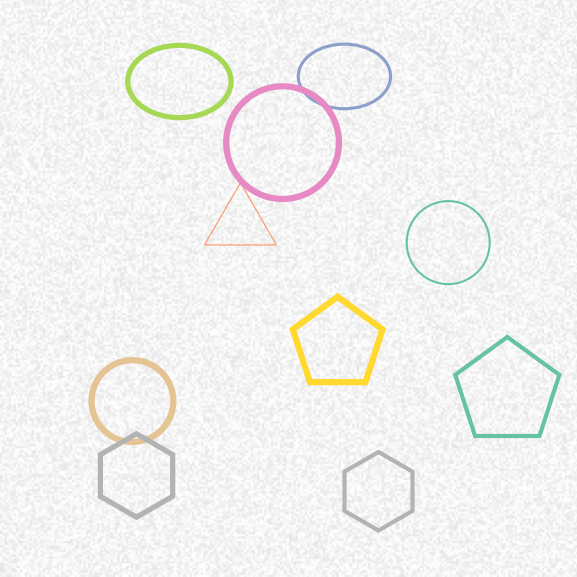[{"shape": "circle", "thickness": 1, "radius": 0.36, "center": [0.776, 0.579]}, {"shape": "pentagon", "thickness": 2, "radius": 0.47, "center": [0.878, 0.321]}, {"shape": "triangle", "thickness": 0.5, "radius": 0.36, "center": [0.416, 0.611]}, {"shape": "oval", "thickness": 1.5, "radius": 0.4, "center": [0.596, 0.867]}, {"shape": "circle", "thickness": 3, "radius": 0.49, "center": [0.489, 0.752]}, {"shape": "oval", "thickness": 2.5, "radius": 0.45, "center": [0.311, 0.858]}, {"shape": "pentagon", "thickness": 3, "radius": 0.41, "center": [0.585, 0.404]}, {"shape": "circle", "thickness": 3, "radius": 0.35, "center": [0.229, 0.305]}, {"shape": "hexagon", "thickness": 2.5, "radius": 0.36, "center": [0.236, 0.176]}, {"shape": "hexagon", "thickness": 2, "radius": 0.34, "center": [0.655, 0.148]}]